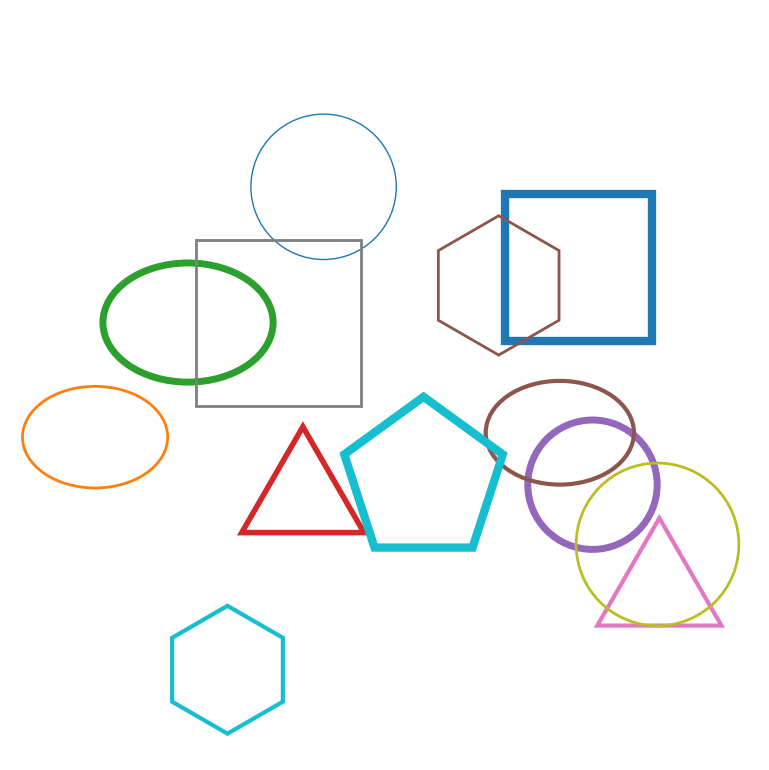[{"shape": "square", "thickness": 3, "radius": 0.48, "center": [0.751, 0.653]}, {"shape": "circle", "thickness": 0.5, "radius": 0.47, "center": [0.42, 0.757]}, {"shape": "oval", "thickness": 1, "radius": 0.47, "center": [0.123, 0.432]}, {"shape": "oval", "thickness": 2.5, "radius": 0.55, "center": [0.244, 0.581]}, {"shape": "triangle", "thickness": 2, "radius": 0.46, "center": [0.393, 0.354]}, {"shape": "circle", "thickness": 2.5, "radius": 0.42, "center": [0.769, 0.371]}, {"shape": "hexagon", "thickness": 1, "radius": 0.45, "center": [0.648, 0.629]}, {"shape": "oval", "thickness": 1.5, "radius": 0.48, "center": [0.727, 0.438]}, {"shape": "triangle", "thickness": 1.5, "radius": 0.47, "center": [0.856, 0.234]}, {"shape": "square", "thickness": 1, "radius": 0.54, "center": [0.361, 0.58]}, {"shape": "circle", "thickness": 1, "radius": 0.53, "center": [0.854, 0.293]}, {"shape": "hexagon", "thickness": 1.5, "radius": 0.42, "center": [0.295, 0.13]}, {"shape": "pentagon", "thickness": 3, "radius": 0.54, "center": [0.55, 0.376]}]